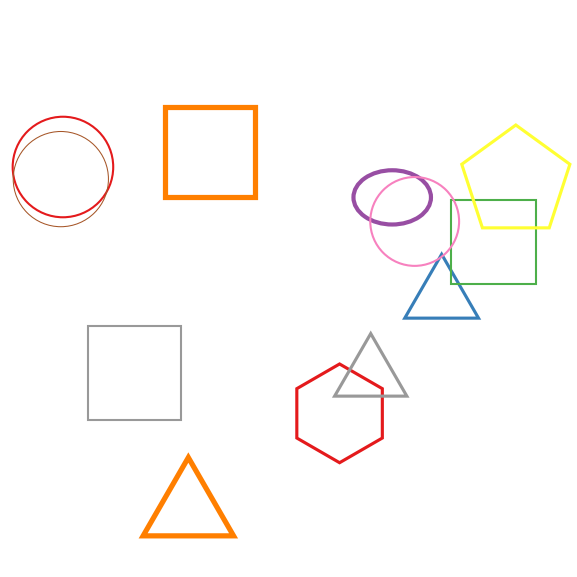[{"shape": "circle", "thickness": 1, "radius": 0.44, "center": [0.109, 0.71]}, {"shape": "hexagon", "thickness": 1.5, "radius": 0.43, "center": [0.588, 0.283]}, {"shape": "triangle", "thickness": 1.5, "radius": 0.37, "center": [0.765, 0.485]}, {"shape": "square", "thickness": 1, "radius": 0.36, "center": [0.855, 0.58]}, {"shape": "oval", "thickness": 2, "radius": 0.34, "center": [0.679, 0.657]}, {"shape": "square", "thickness": 2.5, "radius": 0.39, "center": [0.364, 0.735]}, {"shape": "triangle", "thickness": 2.5, "radius": 0.45, "center": [0.326, 0.116]}, {"shape": "pentagon", "thickness": 1.5, "radius": 0.49, "center": [0.893, 0.684]}, {"shape": "circle", "thickness": 0.5, "radius": 0.41, "center": [0.105, 0.689]}, {"shape": "circle", "thickness": 1, "radius": 0.38, "center": [0.718, 0.616]}, {"shape": "square", "thickness": 1, "radius": 0.41, "center": [0.233, 0.353]}, {"shape": "triangle", "thickness": 1.5, "radius": 0.36, "center": [0.642, 0.349]}]